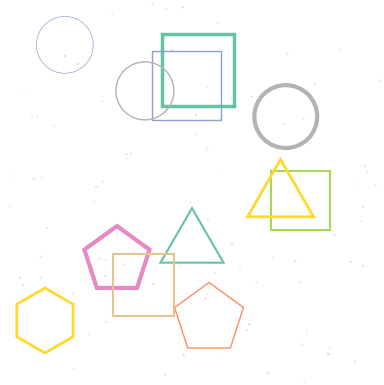[{"shape": "square", "thickness": 2.5, "radius": 0.46, "center": [0.515, 0.818]}, {"shape": "triangle", "thickness": 1.5, "radius": 0.47, "center": [0.499, 0.365]}, {"shape": "pentagon", "thickness": 1, "radius": 0.47, "center": [0.543, 0.172]}, {"shape": "circle", "thickness": 0.5, "radius": 0.37, "center": [0.168, 0.884]}, {"shape": "square", "thickness": 1, "radius": 0.45, "center": [0.485, 0.778]}, {"shape": "pentagon", "thickness": 3, "radius": 0.44, "center": [0.304, 0.324]}, {"shape": "square", "thickness": 1.5, "radius": 0.38, "center": [0.781, 0.478]}, {"shape": "triangle", "thickness": 2, "radius": 0.5, "center": [0.729, 0.487]}, {"shape": "hexagon", "thickness": 2, "radius": 0.42, "center": [0.117, 0.168]}, {"shape": "square", "thickness": 1.5, "radius": 0.4, "center": [0.372, 0.26]}, {"shape": "circle", "thickness": 1, "radius": 0.38, "center": [0.376, 0.764]}, {"shape": "circle", "thickness": 3, "radius": 0.41, "center": [0.742, 0.697]}]